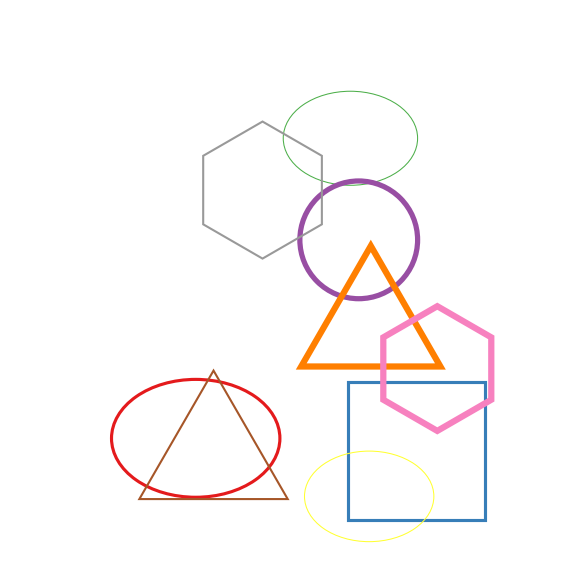[{"shape": "oval", "thickness": 1.5, "radius": 0.73, "center": [0.339, 0.24]}, {"shape": "square", "thickness": 1.5, "radius": 0.6, "center": [0.721, 0.218]}, {"shape": "oval", "thickness": 0.5, "radius": 0.58, "center": [0.607, 0.76]}, {"shape": "circle", "thickness": 2.5, "radius": 0.51, "center": [0.621, 0.584]}, {"shape": "triangle", "thickness": 3, "radius": 0.7, "center": [0.642, 0.434]}, {"shape": "oval", "thickness": 0.5, "radius": 0.56, "center": [0.639, 0.14]}, {"shape": "triangle", "thickness": 1, "radius": 0.74, "center": [0.37, 0.209]}, {"shape": "hexagon", "thickness": 3, "radius": 0.54, "center": [0.757, 0.361]}, {"shape": "hexagon", "thickness": 1, "radius": 0.59, "center": [0.455, 0.67]}]